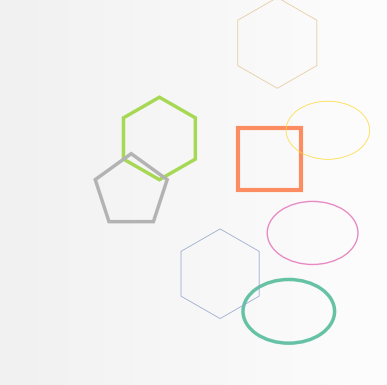[{"shape": "oval", "thickness": 2.5, "radius": 0.59, "center": [0.745, 0.191]}, {"shape": "square", "thickness": 3, "radius": 0.4, "center": [0.696, 0.588]}, {"shape": "hexagon", "thickness": 0.5, "radius": 0.58, "center": [0.568, 0.289]}, {"shape": "oval", "thickness": 1, "radius": 0.59, "center": [0.807, 0.395]}, {"shape": "hexagon", "thickness": 2.5, "radius": 0.54, "center": [0.411, 0.64]}, {"shape": "oval", "thickness": 0.5, "radius": 0.54, "center": [0.846, 0.662]}, {"shape": "hexagon", "thickness": 0.5, "radius": 0.59, "center": [0.716, 0.889]}, {"shape": "pentagon", "thickness": 2.5, "radius": 0.49, "center": [0.339, 0.503]}]